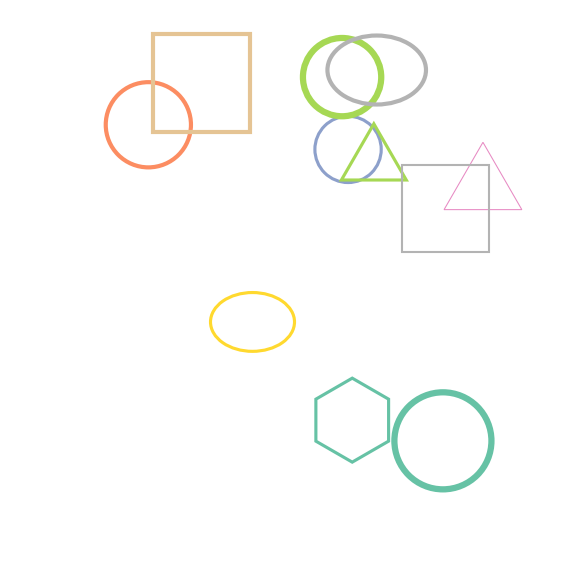[{"shape": "circle", "thickness": 3, "radius": 0.42, "center": [0.767, 0.236]}, {"shape": "hexagon", "thickness": 1.5, "radius": 0.36, "center": [0.61, 0.272]}, {"shape": "circle", "thickness": 2, "radius": 0.37, "center": [0.257, 0.783]}, {"shape": "circle", "thickness": 1.5, "radius": 0.29, "center": [0.603, 0.74]}, {"shape": "triangle", "thickness": 0.5, "radius": 0.39, "center": [0.836, 0.675]}, {"shape": "triangle", "thickness": 1.5, "radius": 0.32, "center": [0.647, 0.72]}, {"shape": "circle", "thickness": 3, "radius": 0.34, "center": [0.592, 0.866]}, {"shape": "oval", "thickness": 1.5, "radius": 0.36, "center": [0.437, 0.442]}, {"shape": "square", "thickness": 2, "radius": 0.42, "center": [0.349, 0.855]}, {"shape": "square", "thickness": 1, "radius": 0.38, "center": [0.772, 0.638]}, {"shape": "oval", "thickness": 2, "radius": 0.43, "center": [0.652, 0.878]}]